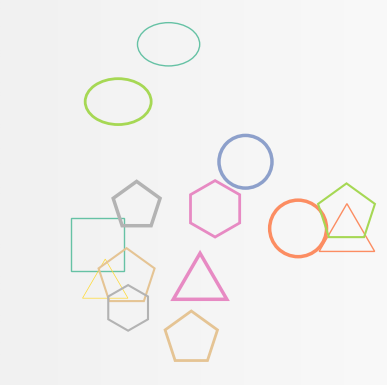[{"shape": "square", "thickness": 1, "radius": 0.34, "center": [0.251, 0.365]}, {"shape": "oval", "thickness": 1, "radius": 0.4, "center": [0.435, 0.885]}, {"shape": "circle", "thickness": 2.5, "radius": 0.37, "center": [0.769, 0.407]}, {"shape": "triangle", "thickness": 1, "radius": 0.41, "center": [0.895, 0.388]}, {"shape": "circle", "thickness": 2.5, "radius": 0.34, "center": [0.634, 0.58]}, {"shape": "hexagon", "thickness": 2, "radius": 0.37, "center": [0.555, 0.458]}, {"shape": "triangle", "thickness": 2.5, "radius": 0.4, "center": [0.516, 0.262]}, {"shape": "oval", "thickness": 2, "radius": 0.43, "center": [0.305, 0.736]}, {"shape": "pentagon", "thickness": 1.5, "radius": 0.39, "center": [0.894, 0.446]}, {"shape": "triangle", "thickness": 0.5, "radius": 0.34, "center": [0.272, 0.259]}, {"shape": "pentagon", "thickness": 1.5, "radius": 0.38, "center": [0.327, 0.279]}, {"shape": "pentagon", "thickness": 2, "radius": 0.36, "center": [0.494, 0.121]}, {"shape": "hexagon", "thickness": 1.5, "radius": 0.3, "center": [0.331, 0.2]}, {"shape": "pentagon", "thickness": 2.5, "radius": 0.32, "center": [0.353, 0.465]}]